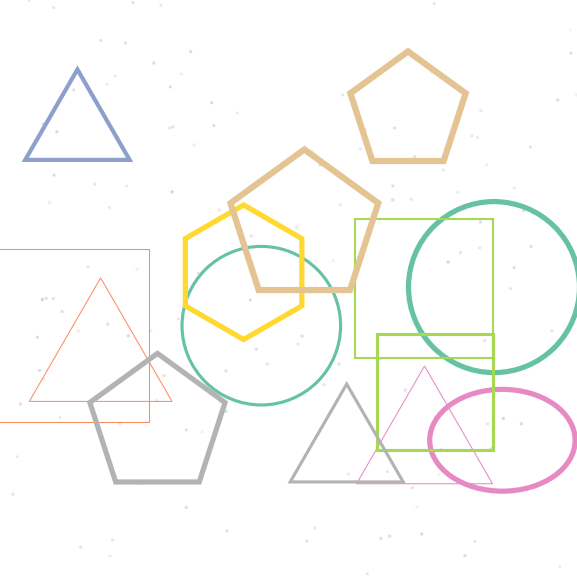[{"shape": "circle", "thickness": 2.5, "radius": 0.74, "center": [0.855, 0.502]}, {"shape": "circle", "thickness": 1.5, "radius": 0.69, "center": [0.452, 0.435]}, {"shape": "square", "thickness": 0.5, "radius": 0.75, "center": [0.109, 0.418]}, {"shape": "triangle", "thickness": 0.5, "radius": 0.71, "center": [0.174, 0.375]}, {"shape": "triangle", "thickness": 2, "radius": 0.52, "center": [0.134, 0.774]}, {"shape": "triangle", "thickness": 0.5, "radius": 0.68, "center": [0.735, 0.229]}, {"shape": "oval", "thickness": 2.5, "radius": 0.63, "center": [0.87, 0.237]}, {"shape": "square", "thickness": 1, "radius": 0.6, "center": [0.734, 0.499]}, {"shape": "square", "thickness": 1.5, "radius": 0.5, "center": [0.753, 0.32]}, {"shape": "hexagon", "thickness": 2.5, "radius": 0.58, "center": [0.422, 0.528]}, {"shape": "pentagon", "thickness": 3, "radius": 0.52, "center": [0.707, 0.805]}, {"shape": "pentagon", "thickness": 3, "radius": 0.67, "center": [0.527, 0.606]}, {"shape": "triangle", "thickness": 1.5, "radius": 0.56, "center": [0.6, 0.221]}, {"shape": "pentagon", "thickness": 2.5, "radius": 0.62, "center": [0.273, 0.264]}]